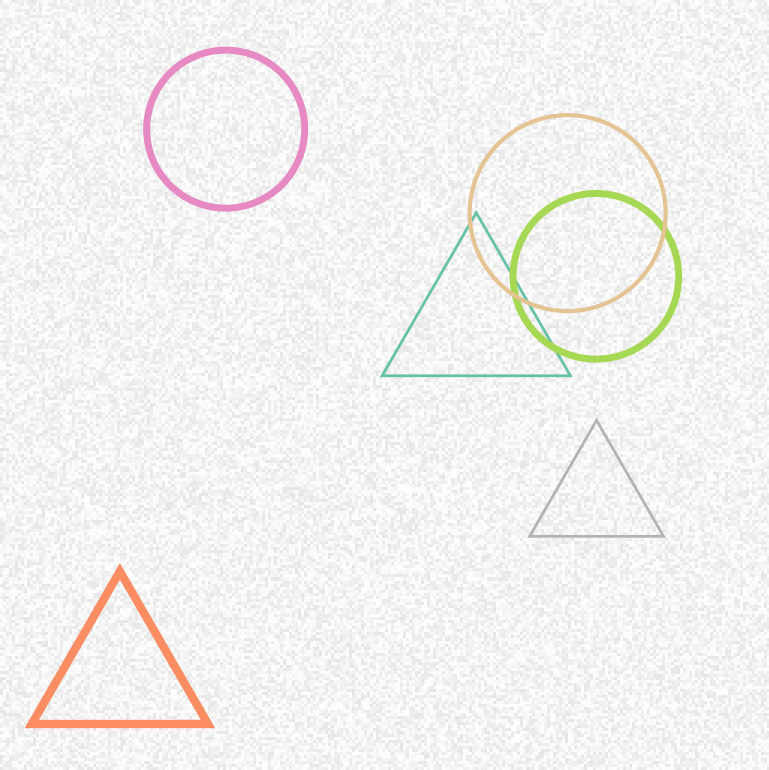[{"shape": "triangle", "thickness": 1, "radius": 0.71, "center": [0.618, 0.583]}, {"shape": "triangle", "thickness": 3, "radius": 0.66, "center": [0.156, 0.126]}, {"shape": "circle", "thickness": 2.5, "radius": 0.51, "center": [0.293, 0.832]}, {"shape": "circle", "thickness": 2.5, "radius": 0.54, "center": [0.774, 0.641]}, {"shape": "circle", "thickness": 1.5, "radius": 0.64, "center": [0.737, 0.723]}, {"shape": "triangle", "thickness": 1, "radius": 0.5, "center": [0.775, 0.354]}]